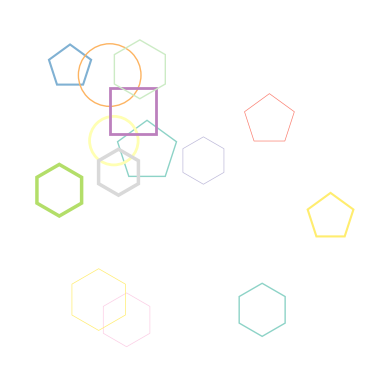[{"shape": "pentagon", "thickness": 1, "radius": 0.4, "center": [0.382, 0.607]}, {"shape": "hexagon", "thickness": 1, "radius": 0.34, "center": [0.681, 0.195]}, {"shape": "circle", "thickness": 2, "radius": 0.32, "center": [0.296, 0.635]}, {"shape": "hexagon", "thickness": 0.5, "radius": 0.31, "center": [0.528, 0.583]}, {"shape": "pentagon", "thickness": 0.5, "radius": 0.34, "center": [0.7, 0.689]}, {"shape": "pentagon", "thickness": 1.5, "radius": 0.29, "center": [0.182, 0.827]}, {"shape": "circle", "thickness": 1, "radius": 0.41, "center": [0.285, 0.805]}, {"shape": "hexagon", "thickness": 2.5, "radius": 0.34, "center": [0.154, 0.506]}, {"shape": "hexagon", "thickness": 0.5, "radius": 0.35, "center": [0.329, 0.169]}, {"shape": "hexagon", "thickness": 2.5, "radius": 0.3, "center": [0.308, 0.553]}, {"shape": "square", "thickness": 2, "radius": 0.3, "center": [0.345, 0.711]}, {"shape": "hexagon", "thickness": 1, "radius": 0.38, "center": [0.363, 0.82]}, {"shape": "hexagon", "thickness": 0.5, "radius": 0.4, "center": [0.256, 0.222]}, {"shape": "pentagon", "thickness": 1.5, "radius": 0.31, "center": [0.859, 0.436]}]